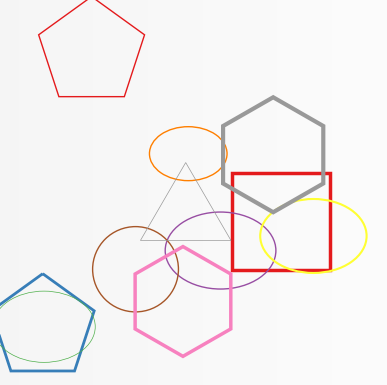[{"shape": "square", "thickness": 2.5, "radius": 0.63, "center": [0.725, 0.424]}, {"shape": "pentagon", "thickness": 1, "radius": 0.72, "center": [0.236, 0.865]}, {"shape": "pentagon", "thickness": 2, "radius": 0.7, "center": [0.11, 0.149]}, {"shape": "oval", "thickness": 0.5, "radius": 0.66, "center": [0.114, 0.151]}, {"shape": "oval", "thickness": 1, "radius": 0.71, "center": [0.569, 0.349]}, {"shape": "oval", "thickness": 1, "radius": 0.5, "center": [0.486, 0.601]}, {"shape": "oval", "thickness": 1.5, "radius": 0.69, "center": [0.809, 0.387]}, {"shape": "circle", "thickness": 1, "radius": 0.55, "center": [0.35, 0.301]}, {"shape": "hexagon", "thickness": 2.5, "radius": 0.71, "center": [0.472, 0.217]}, {"shape": "triangle", "thickness": 0.5, "radius": 0.67, "center": [0.479, 0.443]}, {"shape": "hexagon", "thickness": 3, "radius": 0.75, "center": [0.705, 0.598]}]